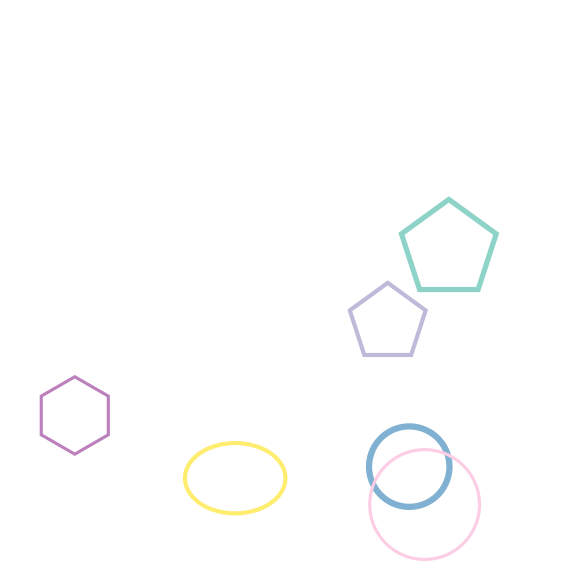[{"shape": "pentagon", "thickness": 2.5, "radius": 0.43, "center": [0.777, 0.568]}, {"shape": "pentagon", "thickness": 2, "radius": 0.35, "center": [0.671, 0.44]}, {"shape": "circle", "thickness": 3, "radius": 0.35, "center": [0.709, 0.191]}, {"shape": "circle", "thickness": 1.5, "radius": 0.48, "center": [0.735, 0.125]}, {"shape": "hexagon", "thickness": 1.5, "radius": 0.34, "center": [0.129, 0.28]}, {"shape": "oval", "thickness": 2, "radius": 0.44, "center": [0.407, 0.171]}]